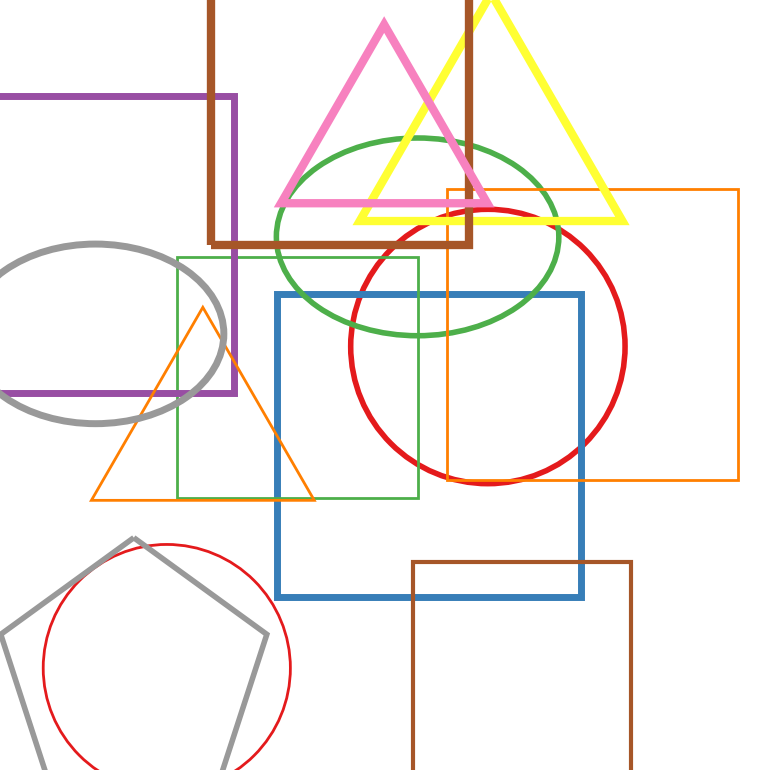[{"shape": "circle", "thickness": 2, "radius": 0.89, "center": [0.634, 0.55]}, {"shape": "circle", "thickness": 1, "radius": 0.8, "center": [0.217, 0.132]}, {"shape": "square", "thickness": 2.5, "radius": 0.99, "center": [0.557, 0.422]}, {"shape": "square", "thickness": 1, "radius": 0.78, "center": [0.386, 0.51]}, {"shape": "oval", "thickness": 2, "radius": 0.92, "center": [0.542, 0.692]}, {"shape": "square", "thickness": 2.5, "radius": 0.96, "center": [0.111, 0.683]}, {"shape": "triangle", "thickness": 1, "radius": 0.84, "center": [0.263, 0.434]}, {"shape": "square", "thickness": 1, "radius": 0.95, "center": [0.77, 0.566]}, {"shape": "triangle", "thickness": 3, "radius": 0.98, "center": [0.638, 0.811]}, {"shape": "square", "thickness": 3, "radius": 0.84, "center": [0.442, 0.849]}, {"shape": "square", "thickness": 1.5, "radius": 0.71, "center": [0.678, 0.129]}, {"shape": "triangle", "thickness": 3, "radius": 0.77, "center": [0.499, 0.813]}, {"shape": "pentagon", "thickness": 2, "radius": 0.91, "center": [0.174, 0.12]}, {"shape": "oval", "thickness": 2.5, "radius": 0.83, "center": [0.124, 0.566]}]